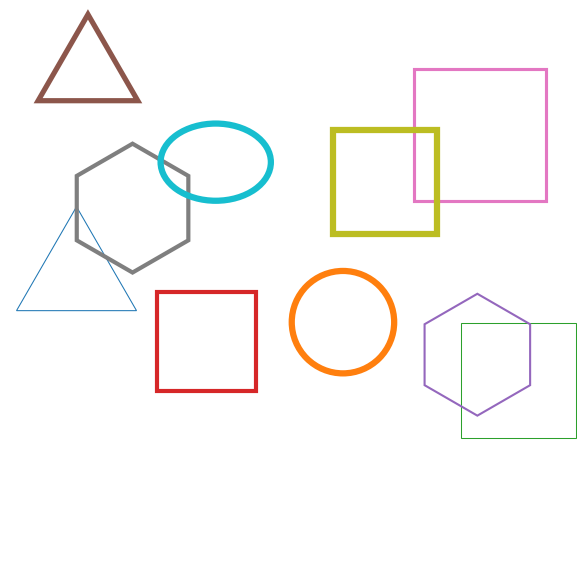[{"shape": "triangle", "thickness": 0.5, "radius": 0.6, "center": [0.133, 0.521]}, {"shape": "circle", "thickness": 3, "radius": 0.44, "center": [0.594, 0.441]}, {"shape": "square", "thickness": 0.5, "radius": 0.5, "center": [0.898, 0.34]}, {"shape": "square", "thickness": 2, "radius": 0.43, "center": [0.358, 0.408]}, {"shape": "hexagon", "thickness": 1, "radius": 0.53, "center": [0.827, 0.385]}, {"shape": "triangle", "thickness": 2.5, "radius": 0.5, "center": [0.152, 0.875]}, {"shape": "square", "thickness": 1.5, "radius": 0.57, "center": [0.831, 0.766]}, {"shape": "hexagon", "thickness": 2, "radius": 0.56, "center": [0.23, 0.639]}, {"shape": "square", "thickness": 3, "radius": 0.45, "center": [0.667, 0.684]}, {"shape": "oval", "thickness": 3, "radius": 0.48, "center": [0.374, 0.718]}]